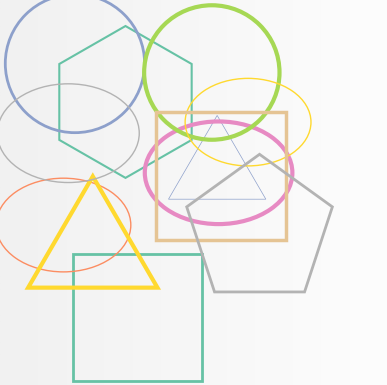[{"shape": "hexagon", "thickness": 1.5, "radius": 0.99, "center": [0.324, 0.735]}, {"shape": "square", "thickness": 2, "radius": 0.83, "center": [0.355, 0.175]}, {"shape": "oval", "thickness": 1, "radius": 0.87, "center": [0.164, 0.415]}, {"shape": "triangle", "thickness": 0.5, "radius": 0.73, "center": [0.56, 0.555]}, {"shape": "circle", "thickness": 2, "radius": 0.9, "center": [0.193, 0.835]}, {"shape": "oval", "thickness": 3, "radius": 0.95, "center": [0.564, 0.551]}, {"shape": "circle", "thickness": 3, "radius": 0.87, "center": [0.547, 0.812]}, {"shape": "triangle", "thickness": 3, "radius": 0.96, "center": [0.239, 0.349]}, {"shape": "oval", "thickness": 1, "radius": 0.81, "center": [0.64, 0.683]}, {"shape": "square", "thickness": 2.5, "radius": 0.84, "center": [0.57, 0.542]}, {"shape": "oval", "thickness": 1, "radius": 0.92, "center": [0.176, 0.654]}, {"shape": "pentagon", "thickness": 2, "radius": 0.99, "center": [0.67, 0.402]}]